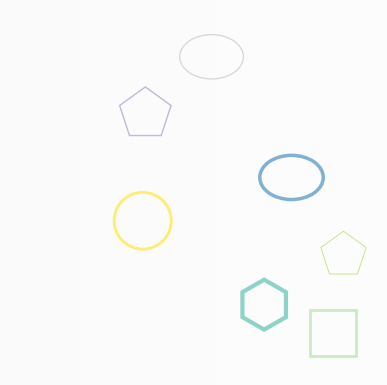[{"shape": "hexagon", "thickness": 3, "radius": 0.32, "center": [0.682, 0.209]}, {"shape": "pentagon", "thickness": 1, "radius": 0.35, "center": [0.375, 0.704]}, {"shape": "oval", "thickness": 2.5, "radius": 0.41, "center": [0.752, 0.539]}, {"shape": "pentagon", "thickness": 0.5, "radius": 0.31, "center": [0.886, 0.338]}, {"shape": "oval", "thickness": 1, "radius": 0.41, "center": [0.546, 0.853]}, {"shape": "square", "thickness": 2, "radius": 0.3, "center": [0.859, 0.135]}, {"shape": "circle", "thickness": 2, "radius": 0.37, "center": [0.368, 0.427]}]